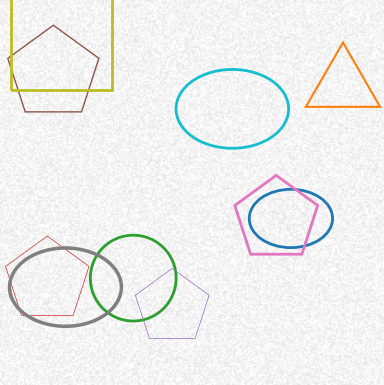[{"shape": "oval", "thickness": 2, "radius": 0.54, "center": [0.756, 0.433]}, {"shape": "triangle", "thickness": 1.5, "radius": 0.56, "center": [0.891, 0.778]}, {"shape": "circle", "thickness": 2, "radius": 0.56, "center": [0.346, 0.278]}, {"shape": "pentagon", "thickness": 0.5, "radius": 0.57, "center": [0.123, 0.273]}, {"shape": "pentagon", "thickness": 0.5, "radius": 0.5, "center": [0.447, 0.202]}, {"shape": "pentagon", "thickness": 1, "radius": 0.62, "center": [0.139, 0.81]}, {"shape": "pentagon", "thickness": 2, "radius": 0.57, "center": [0.717, 0.431]}, {"shape": "oval", "thickness": 2.5, "radius": 0.73, "center": [0.17, 0.254]}, {"shape": "square", "thickness": 2, "radius": 0.66, "center": [0.159, 0.896]}, {"shape": "oval", "thickness": 2, "radius": 0.73, "center": [0.603, 0.717]}]